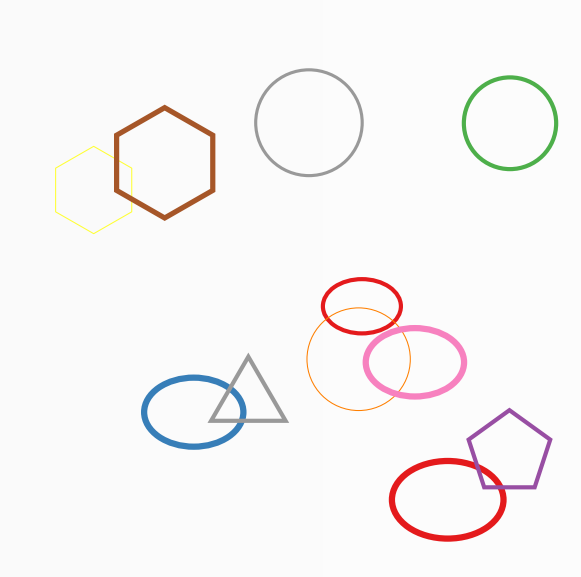[{"shape": "oval", "thickness": 2, "radius": 0.34, "center": [0.623, 0.469]}, {"shape": "oval", "thickness": 3, "radius": 0.48, "center": [0.77, 0.134]}, {"shape": "oval", "thickness": 3, "radius": 0.43, "center": [0.333, 0.285]}, {"shape": "circle", "thickness": 2, "radius": 0.4, "center": [0.877, 0.786]}, {"shape": "pentagon", "thickness": 2, "radius": 0.37, "center": [0.876, 0.215]}, {"shape": "circle", "thickness": 0.5, "radius": 0.44, "center": [0.617, 0.377]}, {"shape": "hexagon", "thickness": 0.5, "radius": 0.38, "center": [0.161, 0.67]}, {"shape": "hexagon", "thickness": 2.5, "radius": 0.48, "center": [0.283, 0.717]}, {"shape": "oval", "thickness": 3, "radius": 0.42, "center": [0.714, 0.372]}, {"shape": "triangle", "thickness": 2, "radius": 0.37, "center": [0.427, 0.307]}, {"shape": "circle", "thickness": 1.5, "radius": 0.46, "center": [0.532, 0.787]}]